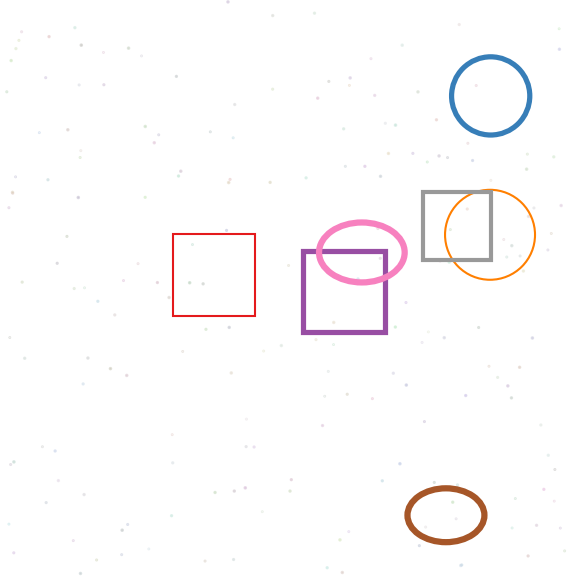[{"shape": "square", "thickness": 1, "radius": 0.36, "center": [0.37, 0.523]}, {"shape": "circle", "thickness": 2.5, "radius": 0.34, "center": [0.85, 0.833]}, {"shape": "square", "thickness": 2.5, "radius": 0.35, "center": [0.596, 0.495]}, {"shape": "circle", "thickness": 1, "radius": 0.39, "center": [0.849, 0.593]}, {"shape": "oval", "thickness": 3, "radius": 0.33, "center": [0.772, 0.107]}, {"shape": "oval", "thickness": 3, "radius": 0.37, "center": [0.627, 0.562]}, {"shape": "square", "thickness": 2, "radius": 0.29, "center": [0.791, 0.608]}]